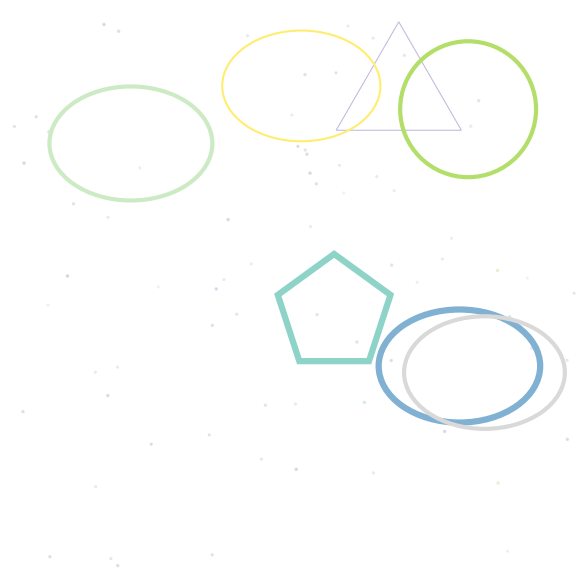[{"shape": "pentagon", "thickness": 3, "radius": 0.51, "center": [0.579, 0.457]}, {"shape": "triangle", "thickness": 0.5, "radius": 0.63, "center": [0.691, 0.836]}, {"shape": "oval", "thickness": 3, "radius": 0.7, "center": [0.796, 0.365]}, {"shape": "circle", "thickness": 2, "radius": 0.59, "center": [0.811, 0.81]}, {"shape": "oval", "thickness": 2, "radius": 0.7, "center": [0.839, 0.354]}, {"shape": "oval", "thickness": 2, "radius": 0.71, "center": [0.227, 0.751]}, {"shape": "oval", "thickness": 1, "radius": 0.68, "center": [0.522, 0.85]}]